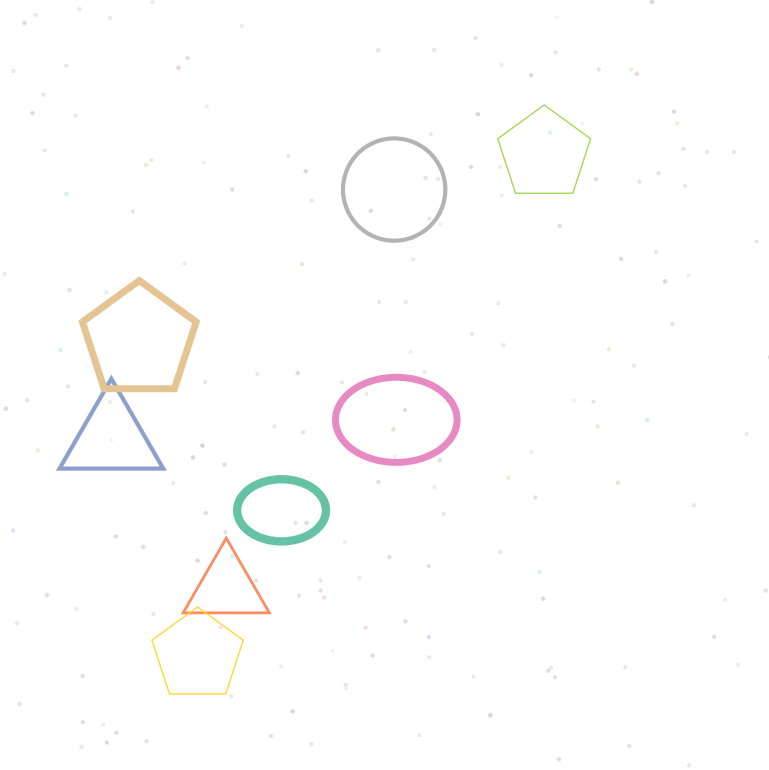[{"shape": "oval", "thickness": 3, "radius": 0.29, "center": [0.366, 0.337]}, {"shape": "triangle", "thickness": 1, "radius": 0.32, "center": [0.294, 0.236]}, {"shape": "triangle", "thickness": 1.5, "radius": 0.39, "center": [0.145, 0.43]}, {"shape": "oval", "thickness": 2.5, "radius": 0.39, "center": [0.515, 0.455]}, {"shape": "pentagon", "thickness": 0.5, "radius": 0.32, "center": [0.707, 0.8]}, {"shape": "pentagon", "thickness": 0.5, "radius": 0.31, "center": [0.257, 0.149]}, {"shape": "pentagon", "thickness": 2.5, "radius": 0.39, "center": [0.181, 0.558]}, {"shape": "circle", "thickness": 1.5, "radius": 0.33, "center": [0.512, 0.754]}]